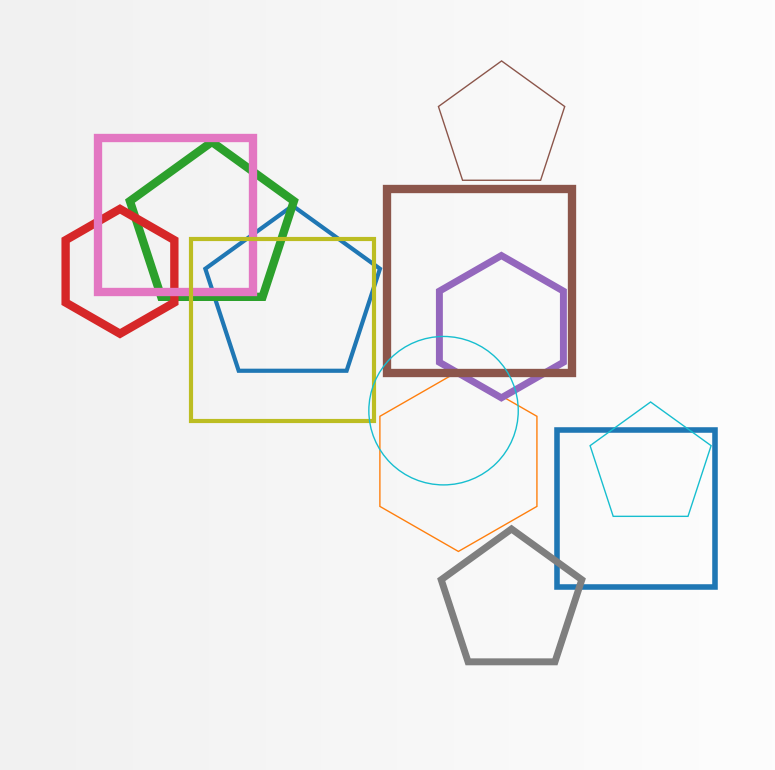[{"shape": "pentagon", "thickness": 1.5, "radius": 0.59, "center": [0.378, 0.614]}, {"shape": "square", "thickness": 2, "radius": 0.51, "center": [0.821, 0.34]}, {"shape": "hexagon", "thickness": 0.5, "radius": 0.58, "center": [0.591, 0.401]}, {"shape": "pentagon", "thickness": 3, "radius": 0.56, "center": [0.273, 0.704]}, {"shape": "hexagon", "thickness": 3, "radius": 0.41, "center": [0.155, 0.648]}, {"shape": "hexagon", "thickness": 2.5, "radius": 0.46, "center": [0.647, 0.576]}, {"shape": "square", "thickness": 3, "radius": 0.6, "center": [0.619, 0.635]}, {"shape": "pentagon", "thickness": 0.5, "radius": 0.43, "center": [0.647, 0.835]}, {"shape": "square", "thickness": 3, "radius": 0.5, "center": [0.226, 0.72]}, {"shape": "pentagon", "thickness": 2.5, "radius": 0.48, "center": [0.66, 0.218]}, {"shape": "square", "thickness": 1.5, "radius": 0.59, "center": [0.365, 0.571]}, {"shape": "pentagon", "thickness": 0.5, "radius": 0.41, "center": [0.839, 0.396]}, {"shape": "circle", "thickness": 0.5, "radius": 0.48, "center": [0.572, 0.467]}]